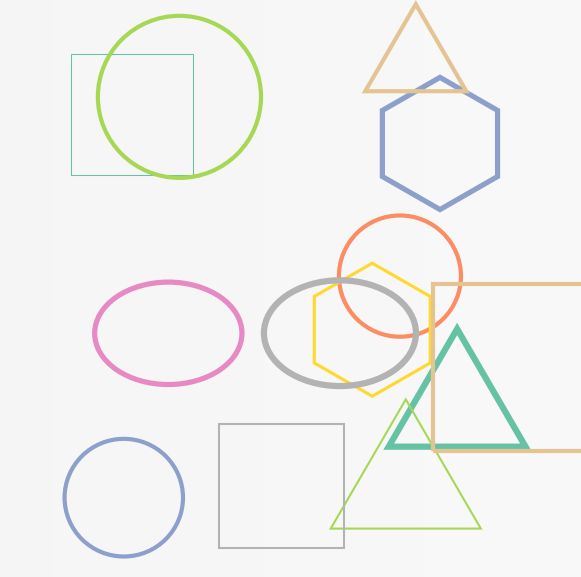[{"shape": "triangle", "thickness": 3, "radius": 0.68, "center": [0.786, 0.294]}, {"shape": "square", "thickness": 0.5, "radius": 0.52, "center": [0.227, 0.801]}, {"shape": "circle", "thickness": 2, "radius": 0.52, "center": [0.688, 0.521]}, {"shape": "circle", "thickness": 2, "radius": 0.51, "center": [0.213, 0.137]}, {"shape": "hexagon", "thickness": 2.5, "radius": 0.57, "center": [0.757, 0.751]}, {"shape": "oval", "thickness": 2.5, "radius": 0.63, "center": [0.29, 0.422]}, {"shape": "circle", "thickness": 2, "radius": 0.7, "center": [0.309, 0.831]}, {"shape": "triangle", "thickness": 1, "radius": 0.75, "center": [0.698, 0.158]}, {"shape": "hexagon", "thickness": 1.5, "radius": 0.58, "center": [0.64, 0.428]}, {"shape": "square", "thickness": 2, "radius": 0.73, "center": [0.89, 0.363]}, {"shape": "triangle", "thickness": 2, "radius": 0.5, "center": [0.715, 0.891]}, {"shape": "oval", "thickness": 3, "radius": 0.65, "center": [0.585, 0.422]}, {"shape": "square", "thickness": 1, "radius": 0.54, "center": [0.484, 0.157]}]